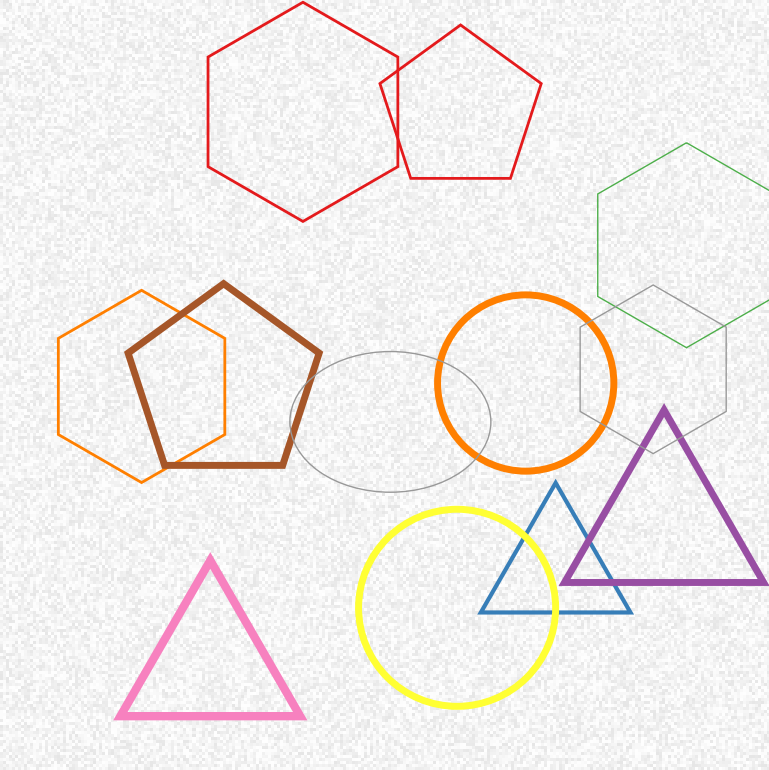[{"shape": "pentagon", "thickness": 1, "radius": 0.55, "center": [0.598, 0.857]}, {"shape": "hexagon", "thickness": 1, "radius": 0.71, "center": [0.393, 0.855]}, {"shape": "triangle", "thickness": 1.5, "radius": 0.56, "center": [0.722, 0.261]}, {"shape": "hexagon", "thickness": 0.5, "radius": 0.67, "center": [0.892, 0.682]}, {"shape": "triangle", "thickness": 2.5, "radius": 0.75, "center": [0.862, 0.318]}, {"shape": "hexagon", "thickness": 1, "radius": 0.62, "center": [0.184, 0.498]}, {"shape": "circle", "thickness": 2.5, "radius": 0.57, "center": [0.683, 0.503]}, {"shape": "circle", "thickness": 2.5, "radius": 0.64, "center": [0.594, 0.211]}, {"shape": "pentagon", "thickness": 2.5, "radius": 0.65, "center": [0.29, 0.501]}, {"shape": "triangle", "thickness": 3, "radius": 0.67, "center": [0.273, 0.137]}, {"shape": "oval", "thickness": 0.5, "radius": 0.65, "center": [0.507, 0.452]}, {"shape": "hexagon", "thickness": 0.5, "radius": 0.55, "center": [0.848, 0.52]}]